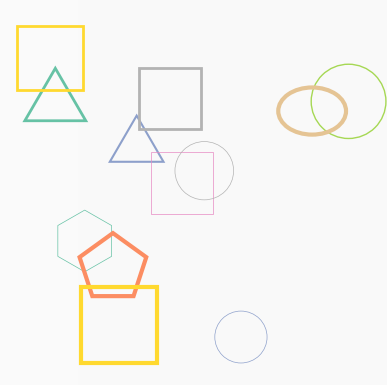[{"shape": "hexagon", "thickness": 0.5, "radius": 0.4, "center": [0.219, 0.374]}, {"shape": "triangle", "thickness": 2, "radius": 0.45, "center": [0.143, 0.732]}, {"shape": "pentagon", "thickness": 3, "radius": 0.45, "center": [0.291, 0.304]}, {"shape": "circle", "thickness": 0.5, "radius": 0.34, "center": [0.622, 0.125]}, {"shape": "triangle", "thickness": 1.5, "radius": 0.4, "center": [0.353, 0.62]}, {"shape": "square", "thickness": 0.5, "radius": 0.4, "center": [0.47, 0.525]}, {"shape": "circle", "thickness": 1, "radius": 0.48, "center": [0.9, 0.737]}, {"shape": "square", "thickness": 3, "radius": 0.49, "center": [0.306, 0.156]}, {"shape": "square", "thickness": 2, "radius": 0.42, "center": [0.129, 0.849]}, {"shape": "oval", "thickness": 3, "radius": 0.44, "center": [0.806, 0.712]}, {"shape": "square", "thickness": 2, "radius": 0.4, "center": [0.438, 0.745]}, {"shape": "circle", "thickness": 0.5, "radius": 0.38, "center": [0.527, 0.557]}]